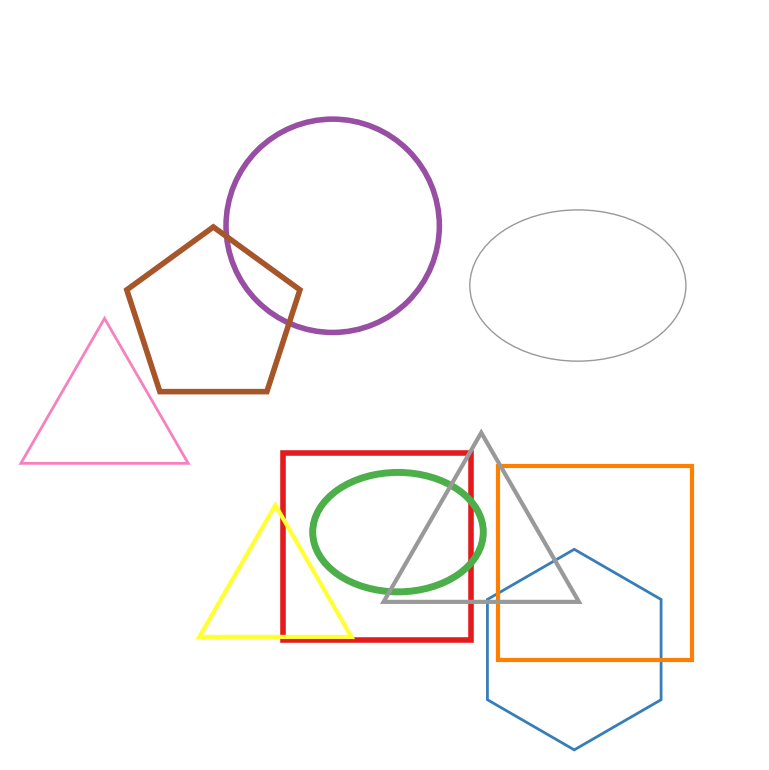[{"shape": "square", "thickness": 2, "radius": 0.61, "center": [0.49, 0.291]}, {"shape": "hexagon", "thickness": 1, "radius": 0.65, "center": [0.746, 0.156]}, {"shape": "oval", "thickness": 2.5, "radius": 0.55, "center": [0.517, 0.309]}, {"shape": "circle", "thickness": 2, "radius": 0.69, "center": [0.432, 0.707]}, {"shape": "square", "thickness": 1.5, "radius": 0.63, "center": [0.773, 0.269]}, {"shape": "triangle", "thickness": 1.5, "radius": 0.57, "center": [0.358, 0.23]}, {"shape": "pentagon", "thickness": 2, "radius": 0.59, "center": [0.277, 0.587]}, {"shape": "triangle", "thickness": 1, "radius": 0.63, "center": [0.136, 0.461]}, {"shape": "oval", "thickness": 0.5, "radius": 0.7, "center": [0.75, 0.629]}, {"shape": "triangle", "thickness": 1.5, "radius": 0.73, "center": [0.625, 0.292]}]